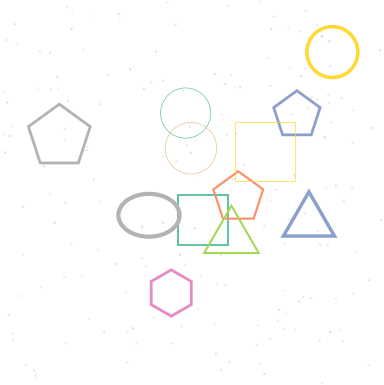[{"shape": "circle", "thickness": 0.5, "radius": 0.33, "center": [0.482, 0.706]}, {"shape": "square", "thickness": 1.5, "radius": 0.32, "center": [0.527, 0.43]}, {"shape": "pentagon", "thickness": 1.5, "radius": 0.34, "center": [0.619, 0.487]}, {"shape": "triangle", "thickness": 2.5, "radius": 0.38, "center": [0.802, 0.425]}, {"shape": "pentagon", "thickness": 2, "radius": 0.32, "center": [0.771, 0.701]}, {"shape": "hexagon", "thickness": 2, "radius": 0.3, "center": [0.445, 0.239]}, {"shape": "triangle", "thickness": 1.5, "radius": 0.41, "center": [0.601, 0.384]}, {"shape": "square", "thickness": 0.5, "radius": 0.39, "center": [0.688, 0.606]}, {"shape": "circle", "thickness": 2.5, "radius": 0.33, "center": [0.863, 0.865]}, {"shape": "circle", "thickness": 0.5, "radius": 0.33, "center": [0.496, 0.615]}, {"shape": "oval", "thickness": 3, "radius": 0.4, "center": [0.387, 0.441]}, {"shape": "pentagon", "thickness": 2, "radius": 0.42, "center": [0.154, 0.645]}]